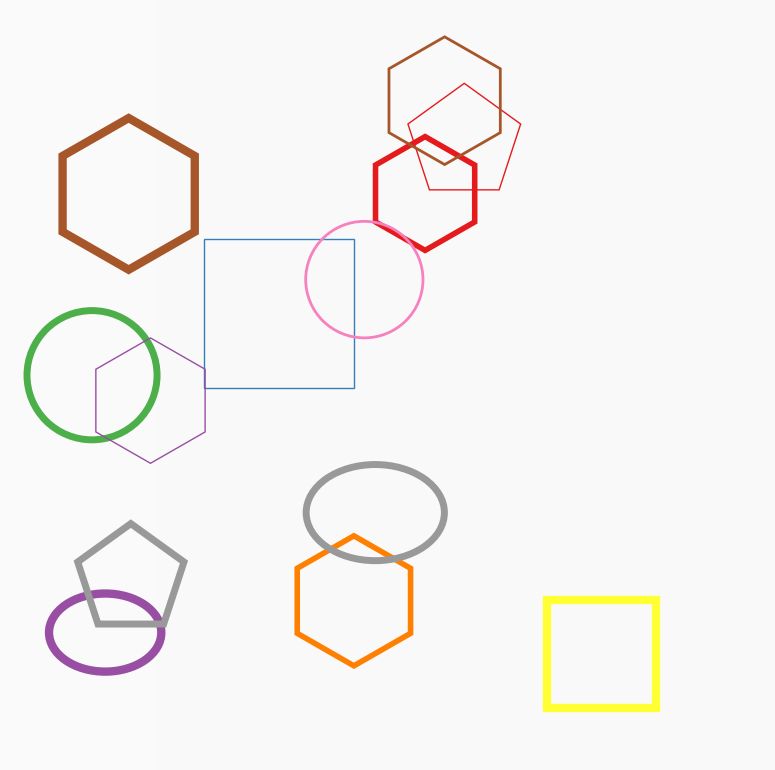[{"shape": "pentagon", "thickness": 0.5, "radius": 0.38, "center": [0.599, 0.815]}, {"shape": "hexagon", "thickness": 2, "radius": 0.37, "center": [0.549, 0.749]}, {"shape": "square", "thickness": 0.5, "radius": 0.49, "center": [0.36, 0.593]}, {"shape": "circle", "thickness": 2.5, "radius": 0.42, "center": [0.119, 0.513]}, {"shape": "hexagon", "thickness": 0.5, "radius": 0.41, "center": [0.194, 0.48]}, {"shape": "oval", "thickness": 3, "radius": 0.36, "center": [0.136, 0.178]}, {"shape": "hexagon", "thickness": 2, "radius": 0.42, "center": [0.457, 0.22]}, {"shape": "square", "thickness": 3, "radius": 0.35, "center": [0.776, 0.151]}, {"shape": "hexagon", "thickness": 3, "radius": 0.49, "center": [0.166, 0.748]}, {"shape": "hexagon", "thickness": 1, "radius": 0.41, "center": [0.574, 0.869]}, {"shape": "circle", "thickness": 1, "radius": 0.38, "center": [0.47, 0.637]}, {"shape": "pentagon", "thickness": 2.5, "radius": 0.36, "center": [0.169, 0.248]}, {"shape": "oval", "thickness": 2.5, "radius": 0.45, "center": [0.484, 0.334]}]